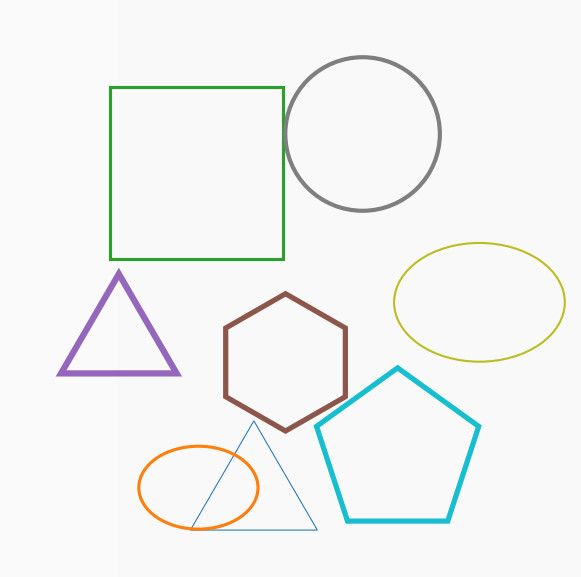[{"shape": "triangle", "thickness": 0.5, "radius": 0.63, "center": [0.437, 0.144]}, {"shape": "oval", "thickness": 1.5, "radius": 0.51, "center": [0.341, 0.155]}, {"shape": "square", "thickness": 1.5, "radius": 0.74, "center": [0.338, 0.699]}, {"shape": "triangle", "thickness": 3, "radius": 0.57, "center": [0.204, 0.41]}, {"shape": "hexagon", "thickness": 2.5, "radius": 0.59, "center": [0.491, 0.372]}, {"shape": "circle", "thickness": 2, "radius": 0.66, "center": [0.624, 0.767]}, {"shape": "oval", "thickness": 1, "radius": 0.73, "center": [0.825, 0.476]}, {"shape": "pentagon", "thickness": 2.5, "radius": 0.73, "center": [0.684, 0.215]}]